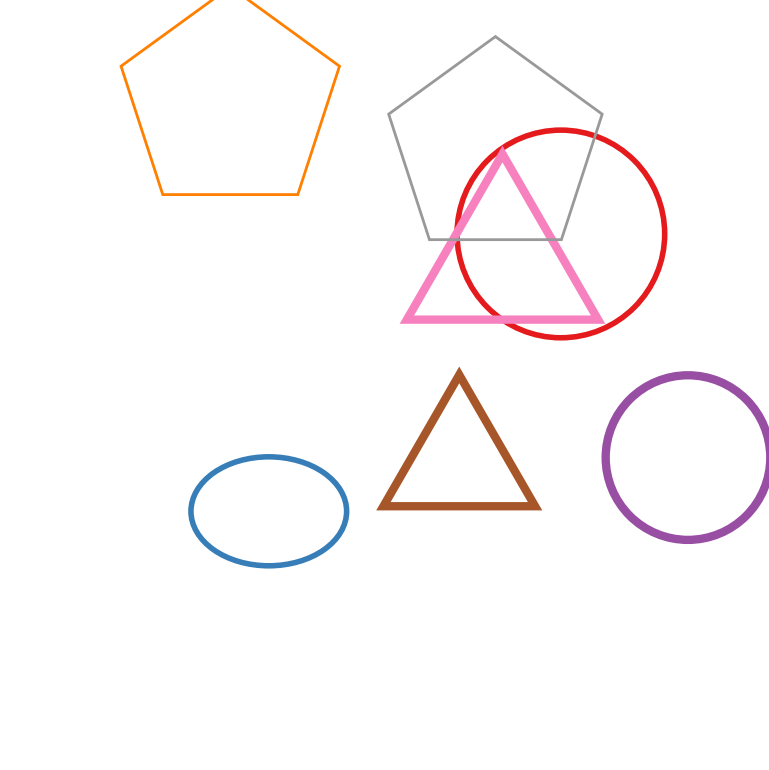[{"shape": "circle", "thickness": 2, "radius": 0.67, "center": [0.728, 0.696]}, {"shape": "oval", "thickness": 2, "radius": 0.51, "center": [0.349, 0.336]}, {"shape": "circle", "thickness": 3, "radius": 0.53, "center": [0.893, 0.406]}, {"shape": "pentagon", "thickness": 1, "radius": 0.75, "center": [0.299, 0.868]}, {"shape": "triangle", "thickness": 3, "radius": 0.57, "center": [0.596, 0.399]}, {"shape": "triangle", "thickness": 3, "radius": 0.72, "center": [0.653, 0.657]}, {"shape": "pentagon", "thickness": 1, "radius": 0.73, "center": [0.643, 0.807]}]